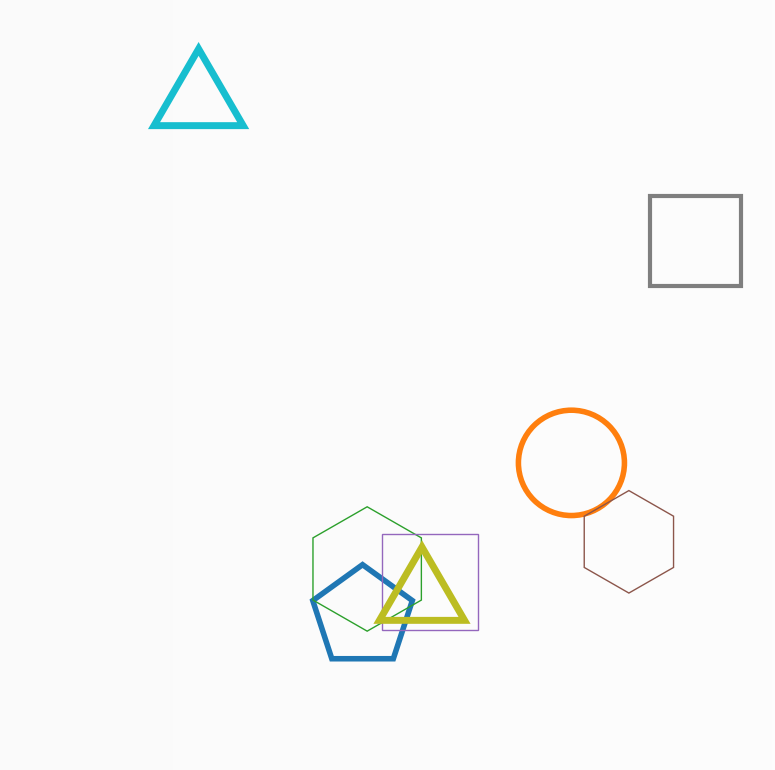[{"shape": "pentagon", "thickness": 2, "radius": 0.34, "center": [0.468, 0.199]}, {"shape": "circle", "thickness": 2, "radius": 0.34, "center": [0.737, 0.399]}, {"shape": "hexagon", "thickness": 0.5, "radius": 0.4, "center": [0.474, 0.261]}, {"shape": "square", "thickness": 0.5, "radius": 0.31, "center": [0.555, 0.244]}, {"shape": "hexagon", "thickness": 0.5, "radius": 0.33, "center": [0.811, 0.296]}, {"shape": "square", "thickness": 1.5, "radius": 0.29, "center": [0.898, 0.687]}, {"shape": "triangle", "thickness": 2.5, "radius": 0.32, "center": [0.545, 0.226]}, {"shape": "triangle", "thickness": 2.5, "radius": 0.33, "center": [0.256, 0.87]}]